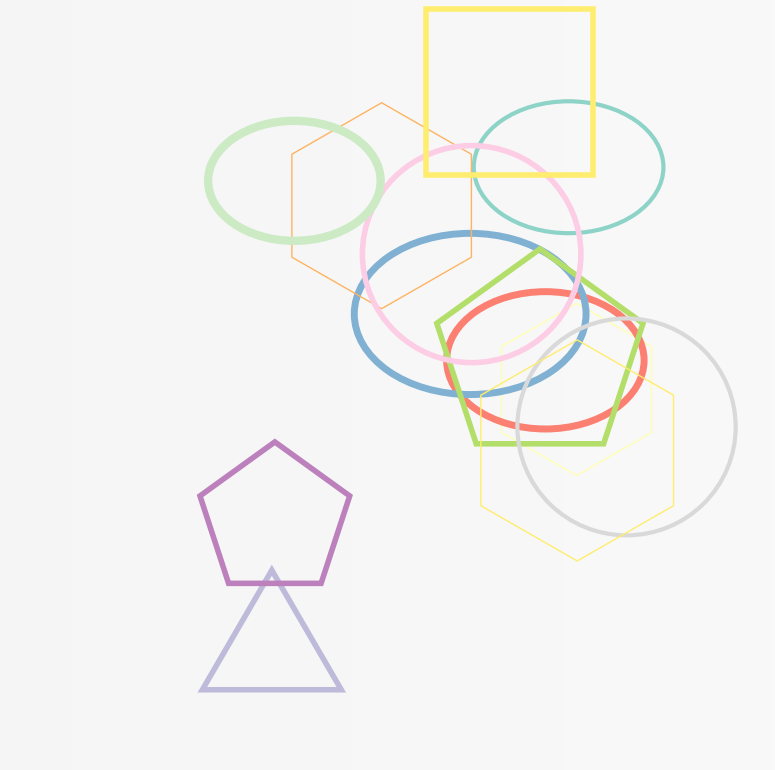[{"shape": "oval", "thickness": 1.5, "radius": 0.61, "center": [0.734, 0.783]}, {"shape": "hexagon", "thickness": 0.5, "radius": 0.56, "center": [0.744, 0.494]}, {"shape": "triangle", "thickness": 2, "radius": 0.52, "center": [0.351, 0.156]}, {"shape": "oval", "thickness": 2.5, "radius": 0.64, "center": [0.704, 0.532]}, {"shape": "oval", "thickness": 2.5, "radius": 0.75, "center": [0.607, 0.592]}, {"shape": "hexagon", "thickness": 0.5, "radius": 0.67, "center": [0.492, 0.733]}, {"shape": "pentagon", "thickness": 2, "radius": 0.7, "center": [0.697, 0.537]}, {"shape": "circle", "thickness": 2, "radius": 0.7, "center": [0.609, 0.67]}, {"shape": "circle", "thickness": 1.5, "radius": 0.7, "center": [0.808, 0.446]}, {"shape": "pentagon", "thickness": 2, "radius": 0.51, "center": [0.355, 0.325]}, {"shape": "oval", "thickness": 3, "radius": 0.56, "center": [0.38, 0.765]}, {"shape": "hexagon", "thickness": 0.5, "radius": 0.72, "center": [0.745, 0.415]}, {"shape": "square", "thickness": 2, "radius": 0.54, "center": [0.658, 0.881]}]